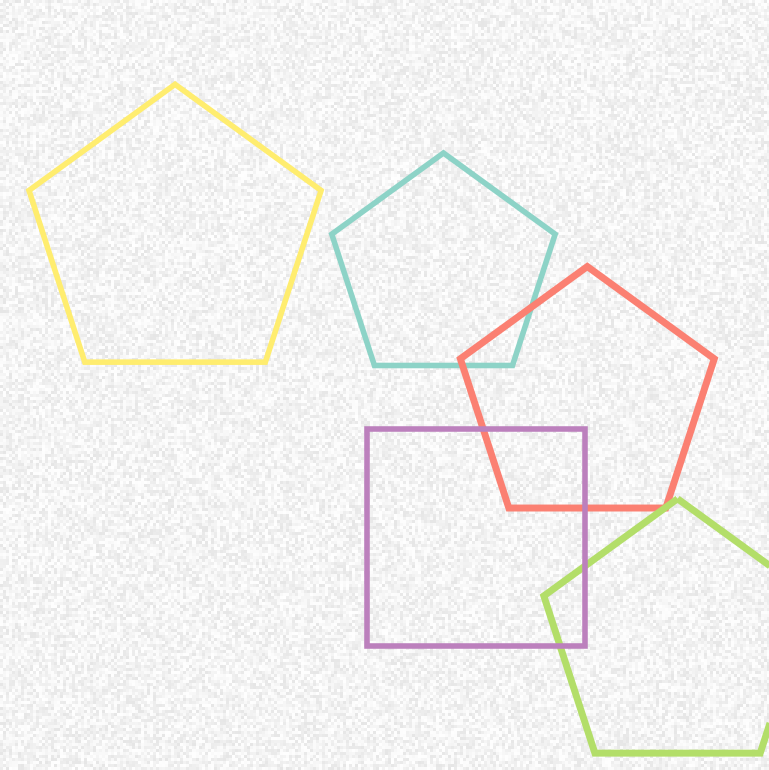[{"shape": "pentagon", "thickness": 2, "radius": 0.76, "center": [0.576, 0.649]}, {"shape": "pentagon", "thickness": 2.5, "radius": 0.87, "center": [0.763, 0.48]}, {"shape": "pentagon", "thickness": 2.5, "radius": 0.91, "center": [0.88, 0.17]}, {"shape": "square", "thickness": 2, "radius": 0.71, "center": [0.618, 0.302]}, {"shape": "pentagon", "thickness": 2, "radius": 1.0, "center": [0.227, 0.691]}]